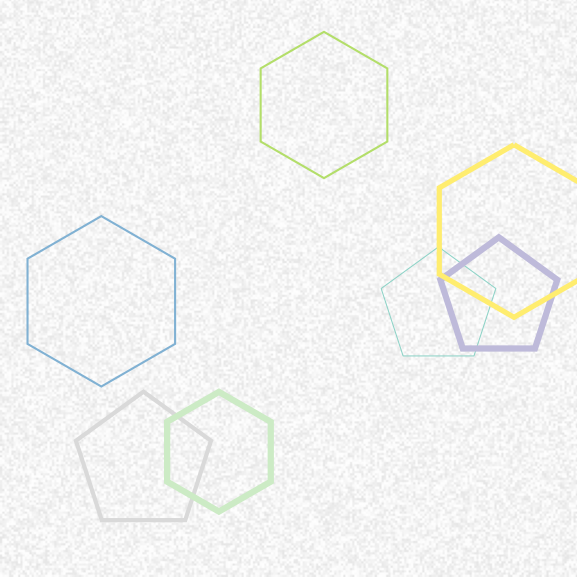[{"shape": "pentagon", "thickness": 0.5, "radius": 0.52, "center": [0.759, 0.467]}, {"shape": "pentagon", "thickness": 3, "radius": 0.53, "center": [0.864, 0.482]}, {"shape": "hexagon", "thickness": 1, "radius": 0.74, "center": [0.175, 0.477]}, {"shape": "hexagon", "thickness": 1, "radius": 0.63, "center": [0.561, 0.817]}, {"shape": "pentagon", "thickness": 2, "radius": 0.61, "center": [0.248, 0.198]}, {"shape": "hexagon", "thickness": 3, "radius": 0.52, "center": [0.379, 0.217]}, {"shape": "hexagon", "thickness": 2.5, "radius": 0.75, "center": [0.89, 0.599]}]